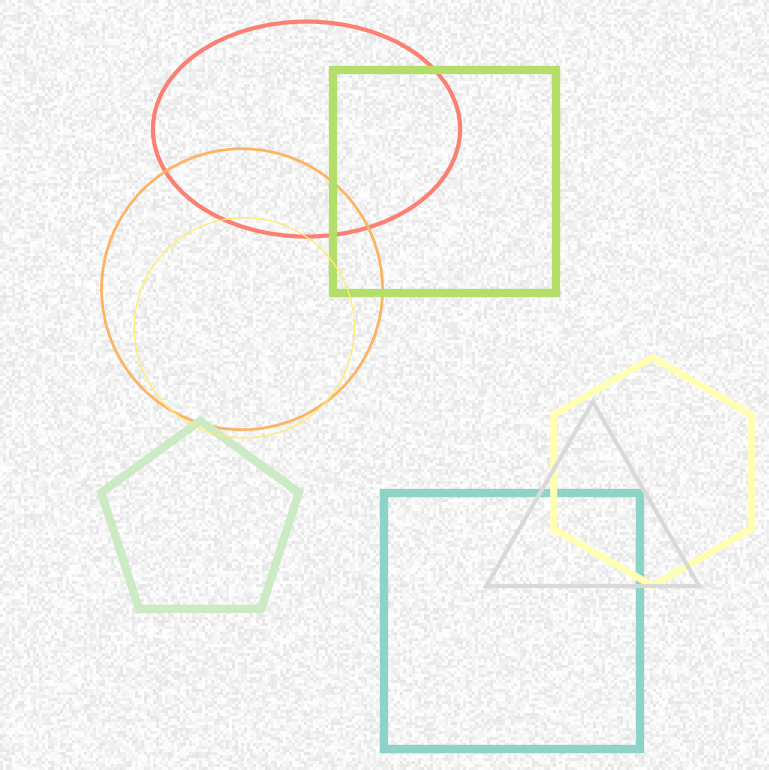[{"shape": "square", "thickness": 3, "radius": 0.83, "center": [0.665, 0.193]}, {"shape": "hexagon", "thickness": 2.5, "radius": 0.74, "center": [0.847, 0.387]}, {"shape": "oval", "thickness": 1.5, "radius": 1.0, "center": [0.398, 0.832]}, {"shape": "circle", "thickness": 1, "radius": 0.91, "center": [0.314, 0.624]}, {"shape": "square", "thickness": 3, "radius": 0.72, "center": [0.577, 0.764]}, {"shape": "triangle", "thickness": 1.5, "radius": 0.8, "center": [0.77, 0.319]}, {"shape": "pentagon", "thickness": 3, "radius": 0.68, "center": [0.26, 0.319]}, {"shape": "circle", "thickness": 0.5, "radius": 0.72, "center": [0.317, 0.574]}]